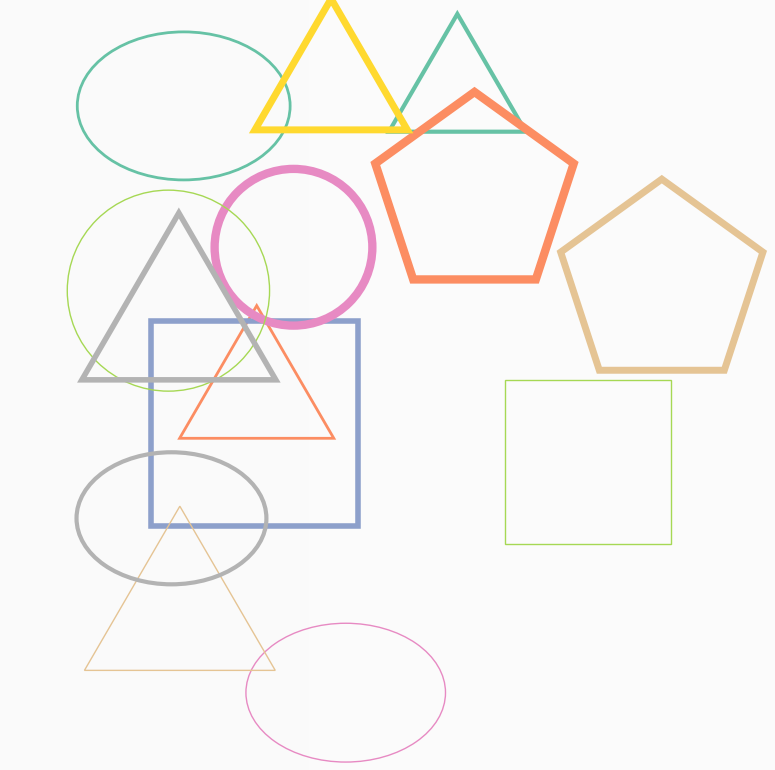[{"shape": "oval", "thickness": 1, "radius": 0.69, "center": [0.237, 0.862]}, {"shape": "triangle", "thickness": 1.5, "radius": 0.51, "center": [0.59, 0.88]}, {"shape": "pentagon", "thickness": 3, "radius": 0.67, "center": [0.612, 0.746]}, {"shape": "triangle", "thickness": 1, "radius": 0.57, "center": [0.331, 0.488]}, {"shape": "square", "thickness": 2, "radius": 0.67, "center": [0.328, 0.45]}, {"shape": "circle", "thickness": 3, "radius": 0.51, "center": [0.379, 0.679]}, {"shape": "oval", "thickness": 0.5, "radius": 0.64, "center": [0.446, 0.1]}, {"shape": "circle", "thickness": 0.5, "radius": 0.65, "center": [0.217, 0.623]}, {"shape": "square", "thickness": 0.5, "radius": 0.53, "center": [0.759, 0.4]}, {"shape": "triangle", "thickness": 2.5, "radius": 0.57, "center": [0.427, 0.888]}, {"shape": "pentagon", "thickness": 2.5, "radius": 0.69, "center": [0.854, 0.63]}, {"shape": "triangle", "thickness": 0.5, "radius": 0.71, "center": [0.232, 0.2]}, {"shape": "triangle", "thickness": 2, "radius": 0.72, "center": [0.231, 0.579]}, {"shape": "oval", "thickness": 1.5, "radius": 0.61, "center": [0.221, 0.327]}]